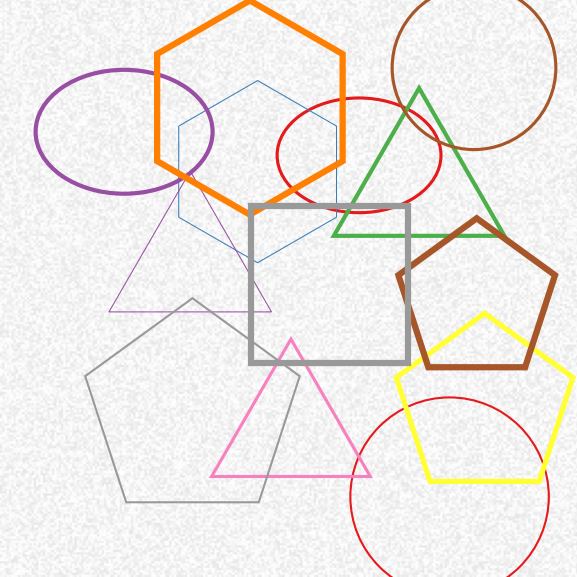[{"shape": "oval", "thickness": 1.5, "radius": 0.71, "center": [0.622, 0.73]}, {"shape": "circle", "thickness": 1, "radius": 0.86, "center": [0.778, 0.139]}, {"shape": "hexagon", "thickness": 0.5, "radius": 0.79, "center": [0.446, 0.702]}, {"shape": "triangle", "thickness": 2, "radius": 0.85, "center": [0.726, 0.676]}, {"shape": "oval", "thickness": 2, "radius": 0.77, "center": [0.215, 0.771]}, {"shape": "triangle", "thickness": 0.5, "radius": 0.81, "center": [0.329, 0.54]}, {"shape": "hexagon", "thickness": 3, "radius": 0.93, "center": [0.433, 0.813]}, {"shape": "pentagon", "thickness": 2.5, "radius": 0.8, "center": [0.839, 0.296]}, {"shape": "pentagon", "thickness": 3, "radius": 0.71, "center": [0.825, 0.479]}, {"shape": "circle", "thickness": 1.5, "radius": 0.71, "center": [0.821, 0.882]}, {"shape": "triangle", "thickness": 1.5, "radius": 0.79, "center": [0.504, 0.253]}, {"shape": "square", "thickness": 3, "radius": 0.68, "center": [0.571, 0.507]}, {"shape": "pentagon", "thickness": 1, "radius": 0.98, "center": [0.333, 0.287]}]